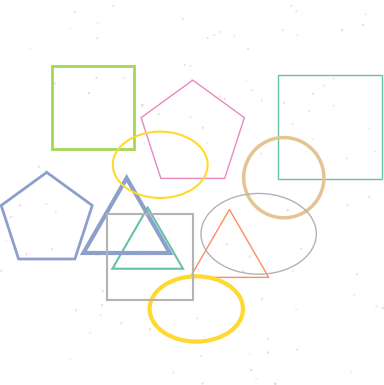[{"shape": "square", "thickness": 1, "radius": 0.67, "center": [0.857, 0.67]}, {"shape": "triangle", "thickness": 1.5, "radius": 0.53, "center": [0.384, 0.355]}, {"shape": "triangle", "thickness": 1, "radius": 0.59, "center": [0.596, 0.338]}, {"shape": "pentagon", "thickness": 2, "radius": 0.62, "center": [0.121, 0.428]}, {"shape": "triangle", "thickness": 3, "radius": 0.65, "center": [0.329, 0.408]}, {"shape": "pentagon", "thickness": 1, "radius": 0.71, "center": [0.501, 0.651]}, {"shape": "square", "thickness": 2, "radius": 0.54, "center": [0.242, 0.721]}, {"shape": "oval", "thickness": 1.5, "radius": 0.62, "center": [0.416, 0.572]}, {"shape": "oval", "thickness": 3, "radius": 0.61, "center": [0.51, 0.198]}, {"shape": "circle", "thickness": 2.5, "radius": 0.52, "center": [0.737, 0.539]}, {"shape": "square", "thickness": 1.5, "radius": 0.56, "center": [0.39, 0.333]}, {"shape": "oval", "thickness": 1, "radius": 0.75, "center": [0.672, 0.393]}]